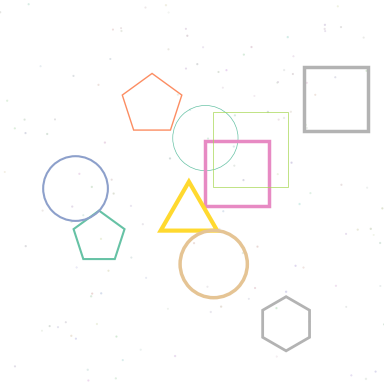[{"shape": "pentagon", "thickness": 1.5, "radius": 0.35, "center": [0.257, 0.383]}, {"shape": "circle", "thickness": 0.5, "radius": 0.42, "center": [0.533, 0.641]}, {"shape": "pentagon", "thickness": 1, "radius": 0.41, "center": [0.395, 0.728]}, {"shape": "circle", "thickness": 1.5, "radius": 0.42, "center": [0.196, 0.51]}, {"shape": "square", "thickness": 2.5, "radius": 0.42, "center": [0.616, 0.549]}, {"shape": "square", "thickness": 0.5, "radius": 0.49, "center": [0.651, 0.612]}, {"shape": "triangle", "thickness": 3, "radius": 0.42, "center": [0.491, 0.443]}, {"shape": "circle", "thickness": 2.5, "radius": 0.44, "center": [0.555, 0.314]}, {"shape": "hexagon", "thickness": 2, "radius": 0.35, "center": [0.743, 0.159]}, {"shape": "square", "thickness": 2.5, "radius": 0.42, "center": [0.872, 0.743]}]